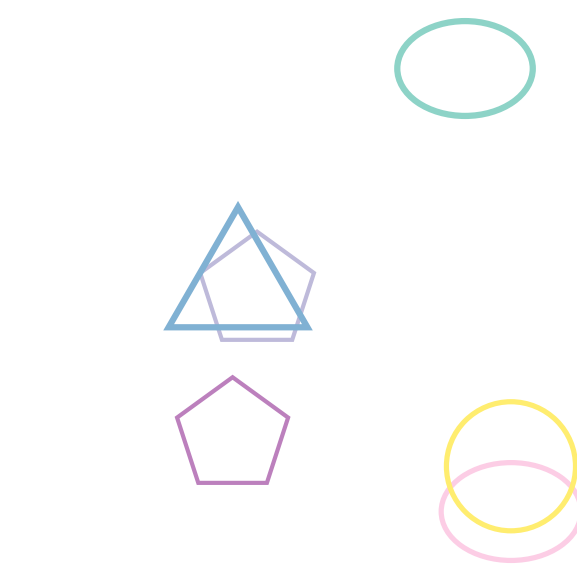[{"shape": "oval", "thickness": 3, "radius": 0.59, "center": [0.805, 0.88]}, {"shape": "pentagon", "thickness": 2, "radius": 0.52, "center": [0.445, 0.494]}, {"shape": "triangle", "thickness": 3, "radius": 0.69, "center": [0.412, 0.502]}, {"shape": "oval", "thickness": 2.5, "radius": 0.61, "center": [0.885, 0.113]}, {"shape": "pentagon", "thickness": 2, "radius": 0.51, "center": [0.403, 0.245]}, {"shape": "circle", "thickness": 2.5, "radius": 0.56, "center": [0.885, 0.192]}]